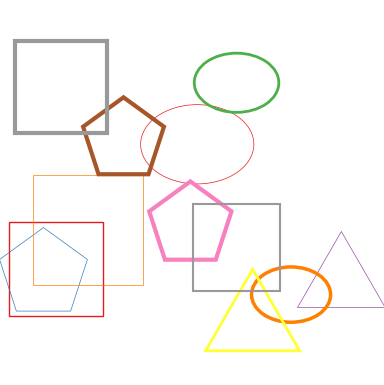[{"shape": "square", "thickness": 1, "radius": 0.61, "center": [0.145, 0.302]}, {"shape": "oval", "thickness": 0.5, "radius": 0.74, "center": [0.512, 0.625]}, {"shape": "pentagon", "thickness": 0.5, "radius": 0.6, "center": [0.113, 0.289]}, {"shape": "oval", "thickness": 2, "radius": 0.55, "center": [0.614, 0.785]}, {"shape": "triangle", "thickness": 0.5, "radius": 0.66, "center": [0.887, 0.267]}, {"shape": "oval", "thickness": 2.5, "radius": 0.51, "center": [0.756, 0.235]}, {"shape": "square", "thickness": 0.5, "radius": 0.71, "center": [0.229, 0.402]}, {"shape": "triangle", "thickness": 2, "radius": 0.71, "center": [0.656, 0.159]}, {"shape": "pentagon", "thickness": 3, "radius": 0.55, "center": [0.321, 0.637]}, {"shape": "pentagon", "thickness": 3, "radius": 0.56, "center": [0.494, 0.416]}, {"shape": "square", "thickness": 3, "radius": 0.6, "center": [0.16, 0.774]}, {"shape": "square", "thickness": 1.5, "radius": 0.56, "center": [0.614, 0.357]}]